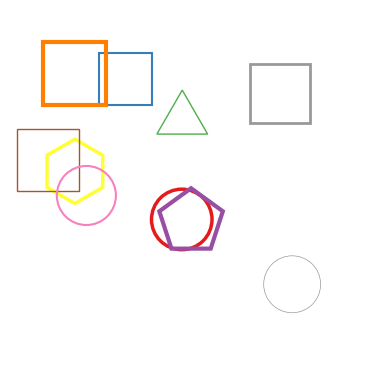[{"shape": "circle", "thickness": 2.5, "radius": 0.39, "center": [0.472, 0.43]}, {"shape": "square", "thickness": 1.5, "radius": 0.34, "center": [0.326, 0.795]}, {"shape": "triangle", "thickness": 1, "radius": 0.38, "center": [0.473, 0.69]}, {"shape": "pentagon", "thickness": 3, "radius": 0.43, "center": [0.496, 0.424]}, {"shape": "square", "thickness": 3, "radius": 0.41, "center": [0.194, 0.81]}, {"shape": "hexagon", "thickness": 2.5, "radius": 0.42, "center": [0.194, 0.555]}, {"shape": "square", "thickness": 1, "radius": 0.4, "center": [0.125, 0.585]}, {"shape": "circle", "thickness": 1.5, "radius": 0.38, "center": [0.224, 0.492]}, {"shape": "circle", "thickness": 0.5, "radius": 0.37, "center": [0.759, 0.262]}, {"shape": "square", "thickness": 2, "radius": 0.39, "center": [0.727, 0.758]}]